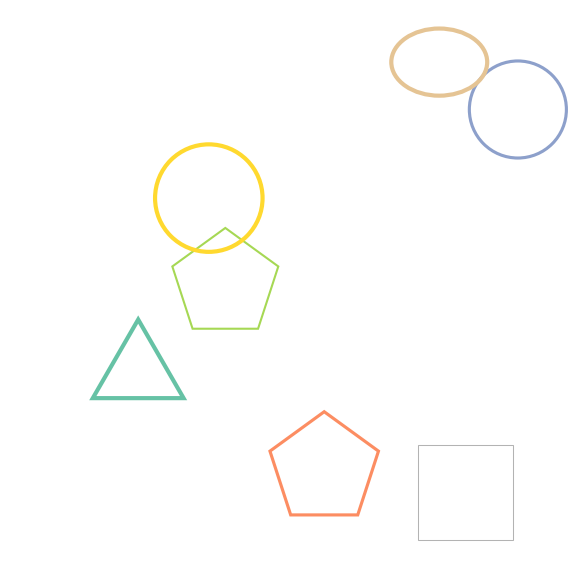[{"shape": "triangle", "thickness": 2, "radius": 0.45, "center": [0.239, 0.355]}, {"shape": "pentagon", "thickness": 1.5, "radius": 0.49, "center": [0.561, 0.187]}, {"shape": "circle", "thickness": 1.5, "radius": 0.42, "center": [0.897, 0.81]}, {"shape": "pentagon", "thickness": 1, "radius": 0.48, "center": [0.39, 0.508]}, {"shape": "circle", "thickness": 2, "radius": 0.47, "center": [0.362, 0.656]}, {"shape": "oval", "thickness": 2, "radius": 0.42, "center": [0.761, 0.892]}, {"shape": "square", "thickness": 0.5, "radius": 0.41, "center": [0.806, 0.147]}]